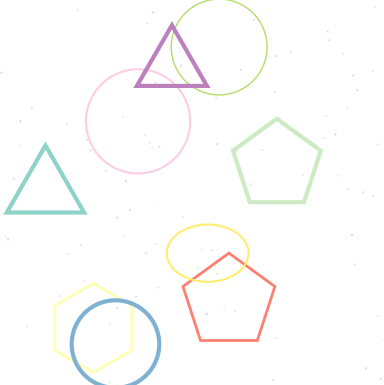[{"shape": "triangle", "thickness": 3, "radius": 0.58, "center": [0.118, 0.506]}, {"shape": "hexagon", "thickness": 2, "radius": 0.58, "center": [0.242, 0.148]}, {"shape": "pentagon", "thickness": 2, "radius": 0.63, "center": [0.595, 0.217]}, {"shape": "circle", "thickness": 3, "radius": 0.57, "center": [0.3, 0.106]}, {"shape": "circle", "thickness": 1, "radius": 0.62, "center": [0.569, 0.878]}, {"shape": "circle", "thickness": 1.5, "radius": 0.68, "center": [0.359, 0.685]}, {"shape": "triangle", "thickness": 3, "radius": 0.53, "center": [0.447, 0.829]}, {"shape": "pentagon", "thickness": 3, "radius": 0.6, "center": [0.719, 0.572]}, {"shape": "oval", "thickness": 1.5, "radius": 0.53, "center": [0.539, 0.342]}]